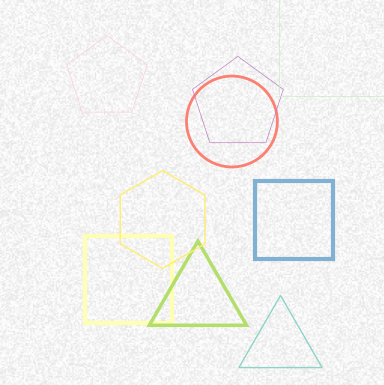[{"shape": "triangle", "thickness": 1, "radius": 0.62, "center": [0.729, 0.108]}, {"shape": "square", "thickness": 3, "radius": 0.56, "center": [0.335, 0.273]}, {"shape": "circle", "thickness": 2, "radius": 0.59, "center": [0.602, 0.684]}, {"shape": "square", "thickness": 3, "radius": 0.51, "center": [0.764, 0.429]}, {"shape": "triangle", "thickness": 2.5, "radius": 0.73, "center": [0.514, 0.228]}, {"shape": "pentagon", "thickness": 0.5, "radius": 0.55, "center": [0.278, 0.798]}, {"shape": "pentagon", "thickness": 0.5, "radius": 0.62, "center": [0.618, 0.73]}, {"shape": "square", "thickness": 0.5, "radius": 0.71, "center": [0.868, 0.893]}, {"shape": "hexagon", "thickness": 1, "radius": 0.64, "center": [0.422, 0.43]}]